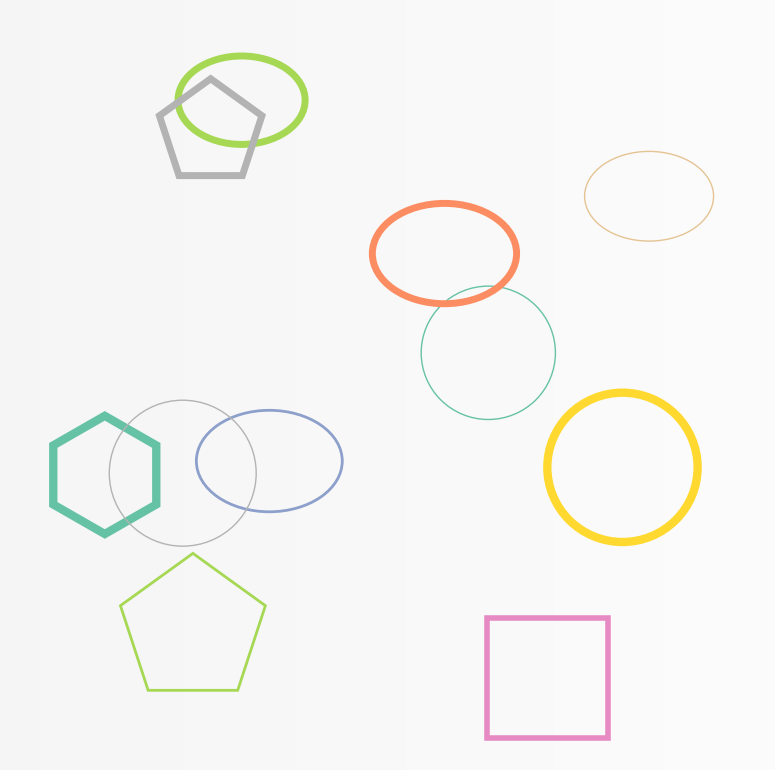[{"shape": "circle", "thickness": 0.5, "radius": 0.43, "center": [0.63, 0.542]}, {"shape": "hexagon", "thickness": 3, "radius": 0.38, "center": [0.135, 0.383]}, {"shape": "oval", "thickness": 2.5, "radius": 0.47, "center": [0.574, 0.671]}, {"shape": "oval", "thickness": 1, "radius": 0.47, "center": [0.347, 0.401]}, {"shape": "square", "thickness": 2, "radius": 0.39, "center": [0.707, 0.12]}, {"shape": "pentagon", "thickness": 1, "radius": 0.49, "center": [0.249, 0.183]}, {"shape": "oval", "thickness": 2.5, "radius": 0.41, "center": [0.312, 0.87]}, {"shape": "circle", "thickness": 3, "radius": 0.48, "center": [0.803, 0.393]}, {"shape": "oval", "thickness": 0.5, "radius": 0.42, "center": [0.838, 0.745]}, {"shape": "pentagon", "thickness": 2.5, "radius": 0.35, "center": [0.272, 0.828]}, {"shape": "circle", "thickness": 0.5, "radius": 0.47, "center": [0.236, 0.385]}]